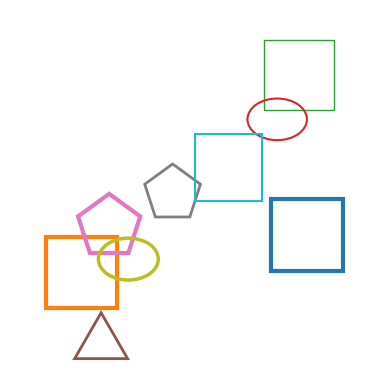[{"shape": "square", "thickness": 3, "radius": 0.47, "center": [0.797, 0.39]}, {"shape": "square", "thickness": 3, "radius": 0.46, "center": [0.211, 0.293]}, {"shape": "square", "thickness": 1, "radius": 0.46, "center": [0.778, 0.805]}, {"shape": "oval", "thickness": 1.5, "radius": 0.39, "center": [0.72, 0.69]}, {"shape": "triangle", "thickness": 2, "radius": 0.4, "center": [0.263, 0.108]}, {"shape": "pentagon", "thickness": 3, "radius": 0.42, "center": [0.283, 0.412]}, {"shape": "pentagon", "thickness": 2, "radius": 0.38, "center": [0.448, 0.498]}, {"shape": "oval", "thickness": 2.5, "radius": 0.39, "center": [0.333, 0.327]}, {"shape": "square", "thickness": 1.5, "radius": 0.44, "center": [0.593, 0.564]}]